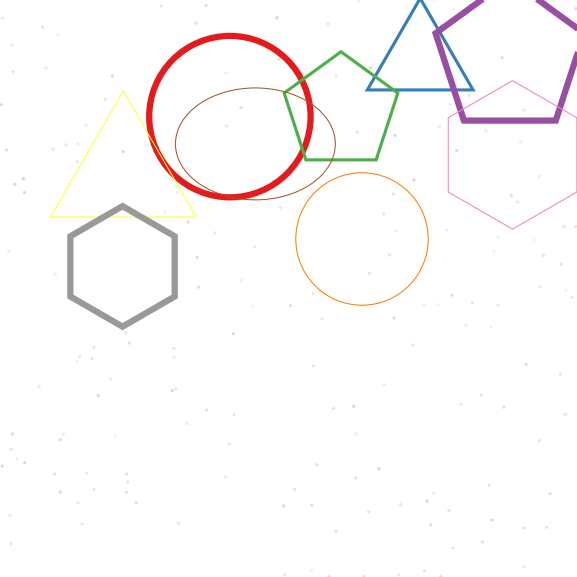[{"shape": "circle", "thickness": 3, "radius": 0.7, "center": [0.398, 0.797]}, {"shape": "triangle", "thickness": 1.5, "radius": 0.53, "center": [0.728, 0.896]}, {"shape": "pentagon", "thickness": 1.5, "radius": 0.52, "center": [0.59, 0.806]}, {"shape": "pentagon", "thickness": 3, "radius": 0.68, "center": [0.883, 0.9]}, {"shape": "circle", "thickness": 0.5, "radius": 0.57, "center": [0.627, 0.585]}, {"shape": "triangle", "thickness": 0.5, "radius": 0.73, "center": [0.214, 0.696]}, {"shape": "oval", "thickness": 0.5, "radius": 0.69, "center": [0.442, 0.75]}, {"shape": "hexagon", "thickness": 0.5, "radius": 0.64, "center": [0.888, 0.731]}, {"shape": "hexagon", "thickness": 3, "radius": 0.52, "center": [0.212, 0.538]}]